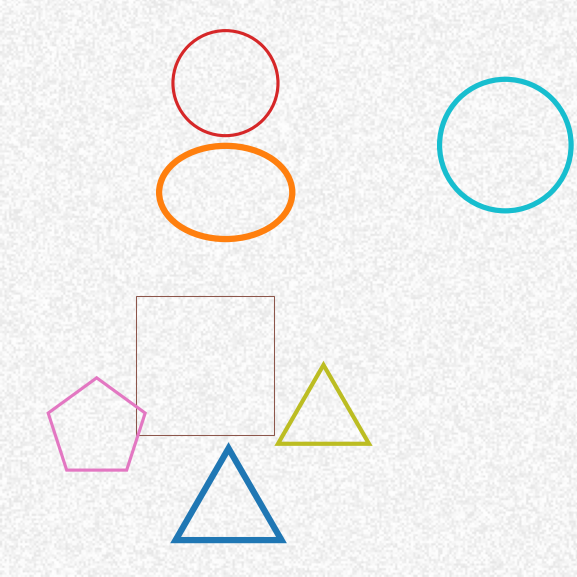[{"shape": "triangle", "thickness": 3, "radius": 0.53, "center": [0.396, 0.117]}, {"shape": "oval", "thickness": 3, "radius": 0.58, "center": [0.391, 0.666]}, {"shape": "circle", "thickness": 1.5, "radius": 0.45, "center": [0.39, 0.855]}, {"shape": "square", "thickness": 0.5, "radius": 0.6, "center": [0.355, 0.366]}, {"shape": "pentagon", "thickness": 1.5, "radius": 0.44, "center": [0.167, 0.257]}, {"shape": "triangle", "thickness": 2, "radius": 0.45, "center": [0.56, 0.276]}, {"shape": "circle", "thickness": 2.5, "radius": 0.57, "center": [0.875, 0.748]}]